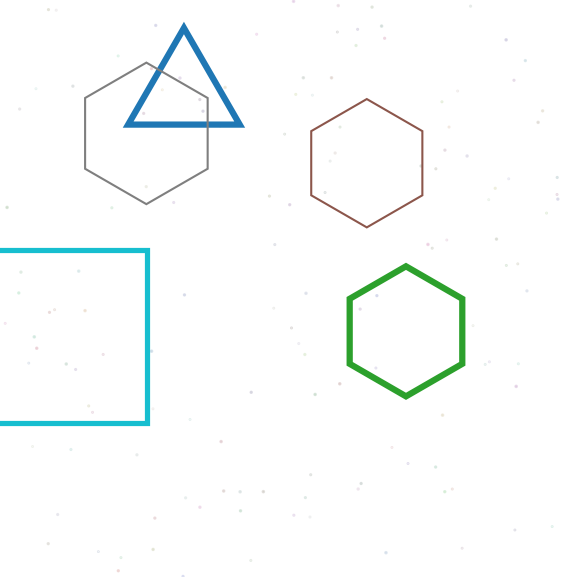[{"shape": "triangle", "thickness": 3, "radius": 0.56, "center": [0.318, 0.839]}, {"shape": "hexagon", "thickness": 3, "radius": 0.56, "center": [0.703, 0.425]}, {"shape": "hexagon", "thickness": 1, "radius": 0.56, "center": [0.635, 0.717]}, {"shape": "hexagon", "thickness": 1, "radius": 0.61, "center": [0.253, 0.768]}, {"shape": "square", "thickness": 2.5, "radius": 0.75, "center": [0.105, 0.416]}]